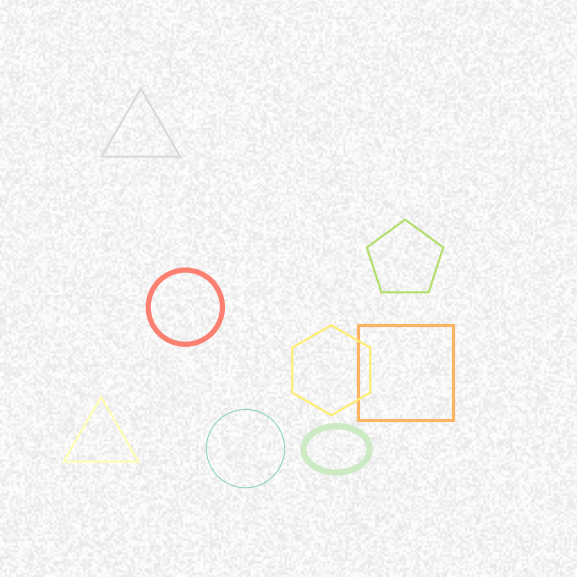[{"shape": "circle", "thickness": 0.5, "radius": 0.34, "center": [0.425, 0.222]}, {"shape": "triangle", "thickness": 1, "radius": 0.37, "center": [0.175, 0.237]}, {"shape": "circle", "thickness": 2.5, "radius": 0.32, "center": [0.321, 0.467]}, {"shape": "square", "thickness": 1.5, "radius": 0.41, "center": [0.702, 0.354]}, {"shape": "pentagon", "thickness": 1, "radius": 0.35, "center": [0.701, 0.549]}, {"shape": "triangle", "thickness": 1, "radius": 0.39, "center": [0.244, 0.767]}, {"shape": "oval", "thickness": 3, "radius": 0.29, "center": [0.583, 0.221]}, {"shape": "hexagon", "thickness": 1, "radius": 0.39, "center": [0.574, 0.358]}]